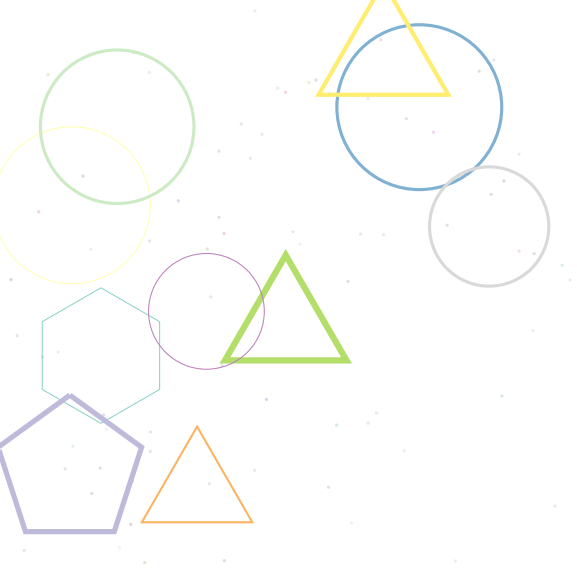[{"shape": "hexagon", "thickness": 0.5, "radius": 0.59, "center": [0.175, 0.383]}, {"shape": "circle", "thickness": 0.5, "radius": 0.68, "center": [0.124, 0.644]}, {"shape": "pentagon", "thickness": 2.5, "radius": 0.65, "center": [0.121, 0.184]}, {"shape": "circle", "thickness": 1.5, "radius": 0.71, "center": [0.726, 0.814]}, {"shape": "triangle", "thickness": 1, "radius": 0.55, "center": [0.341, 0.15]}, {"shape": "triangle", "thickness": 3, "radius": 0.61, "center": [0.495, 0.436]}, {"shape": "circle", "thickness": 1.5, "radius": 0.52, "center": [0.847, 0.607]}, {"shape": "circle", "thickness": 0.5, "radius": 0.5, "center": [0.357, 0.46]}, {"shape": "circle", "thickness": 1.5, "radius": 0.66, "center": [0.203, 0.78]}, {"shape": "triangle", "thickness": 2, "radius": 0.65, "center": [0.664, 0.9]}]